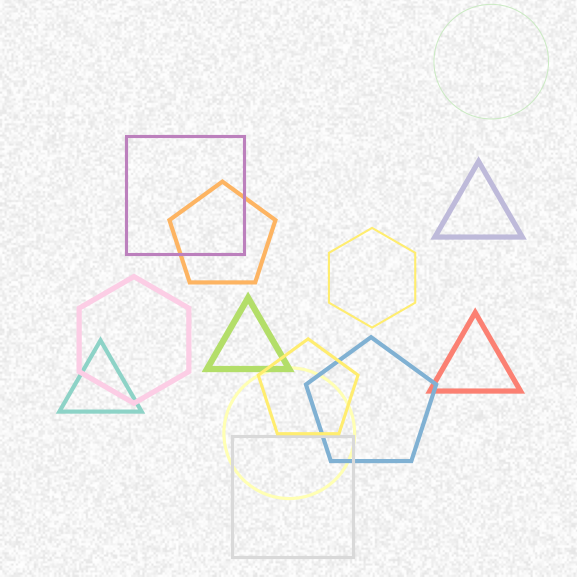[{"shape": "triangle", "thickness": 2, "radius": 0.41, "center": [0.174, 0.328]}, {"shape": "circle", "thickness": 1.5, "radius": 0.57, "center": [0.501, 0.249]}, {"shape": "triangle", "thickness": 2.5, "radius": 0.44, "center": [0.829, 0.632]}, {"shape": "triangle", "thickness": 2.5, "radius": 0.45, "center": [0.823, 0.367]}, {"shape": "pentagon", "thickness": 2, "radius": 0.59, "center": [0.643, 0.297]}, {"shape": "pentagon", "thickness": 2, "radius": 0.48, "center": [0.385, 0.588]}, {"shape": "triangle", "thickness": 3, "radius": 0.41, "center": [0.43, 0.401]}, {"shape": "hexagon", "thickness": 2.5, "radius": 0.55, "center": [0.232, 0.411]}, {"shape": "square", "thickness": 1.5, "radius": 0.52, "center": [0.507, 0.14]}, {"shape": "square", "thickness": 1.5, "radius": 0.51, "center": [0.321, 0.662]}, {"shape": "circle", "thickness": 0.5, "radius": 0.5, "center": [0.851, 0.892]}, {"shape": "hexagon", "thickness": 1, "radius": 0.43, "center": [0.644, 0.518]}, {"shape": "pentagon", "thickness": 1.5, "radius": 0.45, "center": [0.534, 0.322]}]